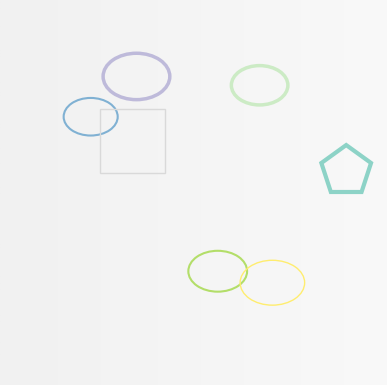[{"shape": "pentagon", "thickness": 3, "radius": 0.34, "center": [0.893, 0.556]}, {"shape": "oval", "thickness": 2.5, "radius": 0.43, "center": [0.352, 0.801]}, {"shape": "oval", "thickness": 1.5, "radius": 0.35, "center": [0.234, 0.697]}, {"shape": "oval", "thickness": 1.5, "radius": 0.38, "center": [0.562, 0.296]}, {"shape": "square", "thickness": 1, "radius": 0.42, "center": [0.342, 0.634]}, {"shape": "oval", "thickness": 2.5, "radius": 0.36, "center": [0.67, 0.779]}, {"shape": "oval", "thickness": 1, "radius": 0.42, "center": [0.703, 0.266]}]